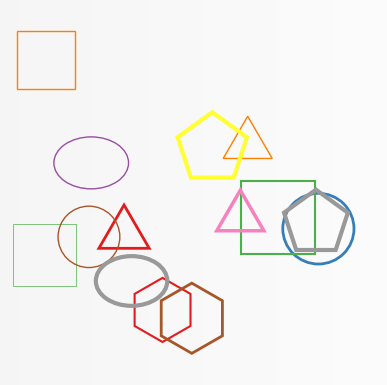[{"shape": "hexagon", "thickness": 1.5, "radius": 0.42, "center": [0.42, 0.195]}, {"shape": "triangle", "thickness": 2, "radius": 0.38, "center": [0.32, 0.393]}, {"shape": "circle", "thickness": 2, "radius": 0.46, "center": [0.822, 0.406]}, {"shape": "square", "thickness": 1.5, "radius": 0.48, "center": [0.716, 0.435]}, {"shape": "square", "thickness": 0.5, "radius": 0.4, "center": [0.115, 0.338]}, {"shape": "oval", "thickness": 1, "radius": 0.48, "center": [0.235, 0.577]}, {"shape": "triangle", "thickness": 1, "radius": 0.37, "center": [0.639, 0.625]}, {"shape": "square", "thickness": 1, "radius": 0.38, "center": [0.118, 0.844]}, {"shape": "pentagon", "thickness": 3, "radius": 0.47, "center": [0.548, 0.614]}, {"shape": "circle", "thickness": 1, "radius": 0.4, "center": [0.23, 0.385]}, {"shape": "hexagon", "thickness": 2, "radius": 0.46, "center": [0.495, 0.173]}, {"shape": "triangle", "thickness": 2.5, "radius": 0.35, "center": [0.62, 0.436]}, {"shape": "oval", "thickness": 3, "radius": 0.46, "center": [0.34, 0.27]}, {"shape": "pentagon", "thickness": 3, "radius": 0.43, "center": [0.815, 0.421]}]